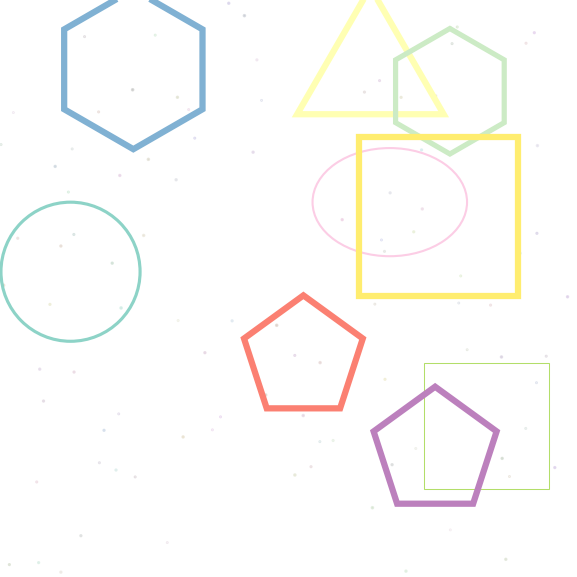[{"shape": "circle", "thickness": 1.5, "radius": 0.6, "center": [0.122, 0.529]}, {"shape": "triangle", "thickness": 3, "radius": 0.73, "center": [0.641, 0.875]}, {"shape": "pentagon", "thickness": 3, "radius": 0.54, "center": [0.525, 0.38]}, {"shape": "hexagon", "thickness": 3, "radius": 0.69, "center": [0.231, 0.879]}, {"shape": "square", "thickness": 0.5, "radius": 0.54, "center": [0.843, 0.261]}, {"shape": "oval", "thickness": 1, "radius": 0.67, "center": [0.675, 0.649]}, {"shape": "pentagon", "thickness": 3, "radius": 0.56, "center": [0.753, 0.218]}, {"shape": "hexagon", "thickness": 2.5, "radius": 0.54, "center": [0.779, 0.841]}, {"shape": "square", "thickness": 3, "radius": 0.69, "center": [0.759, 0.624]}]